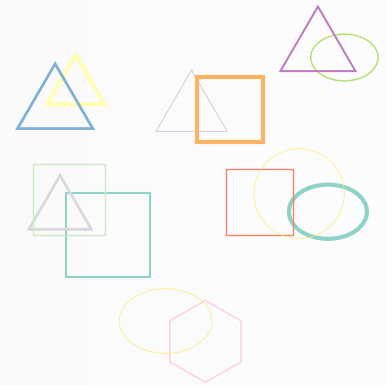[{"shape": "square", "thickness": 1.5, "radius": 0.54, "center": [0.279, 0.39]}, {"shape": "oval", "thickness": 3, "radius": 0.5, "center": [0.846, 0.45]}, {"shape": "triangle", "thickness": 3, "radius": 0.43, "center": [0.196, 0.772]}, {"shape": "triangle", "thickness": 0.5, "radius": 0.53, "center": [0.494, 0.712]}, {"shape": "square", "thickness": 1, "radius": 0.43, "center": [0.67, 0.475]}, {"shape": "triangle", "thickness": 2, "radius": 0.56, "center": [0.142, 0.722]}, {"shape": "square", "thickness": 3, "radius": 0.42, "center": [0.593, 0.715]}, {"shape": "oval", "thickness": 1, "radius": 0.43, "center": [0.889, 0.851]}, {"shape": "hexagon", "thickness": 1, "radius": 0.53, "center": [0.53, 0.113]}, {"shape": "triangle", "thickness": 2, "radius": 0.47, "center": [0.155, 0.451]}, {"shape": "triangle", "thickness": 1.5, "radius": 0.56, "center": [0.82, 0.871]}, {"shape": "square", "thickness": 1, "radius": 0.46, "center": [0.179, 0.482]}, {"shape": "oval", "thickness": 0.5, "radius": 0.6, "center": [0.428, 0.166]}, {"shape": "circle", "thickness": 0.5, "radius": 0.58, "center": [0.772, 0.497]}]